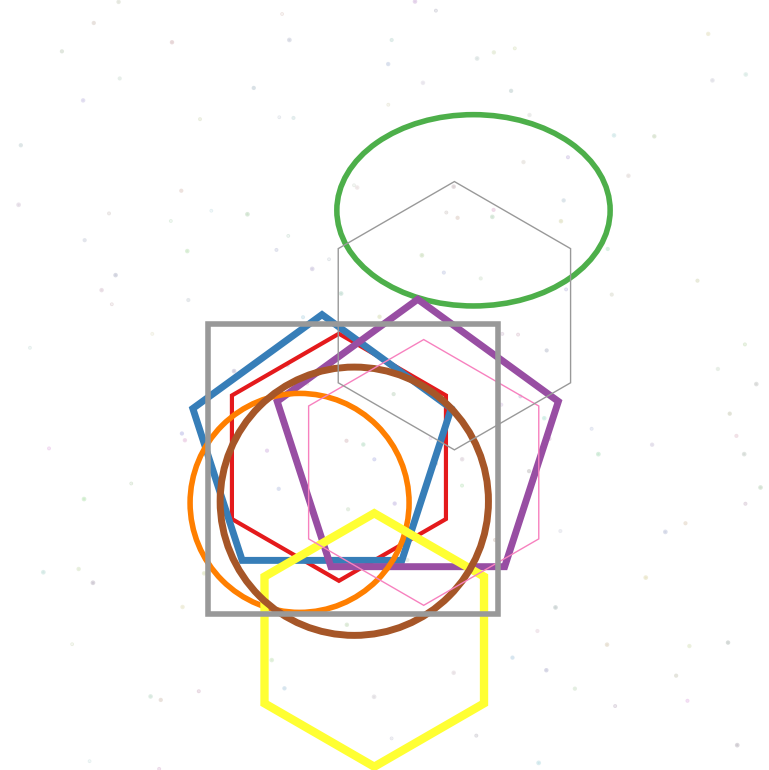[{"shape": "hexagon", "thickness": 1.5, "radius": 0.8, "center": [0.44, 0.406]}, {"shape": "pentagon", "thickness": 2.5, "radius": 0.88, "center": [0.418, 0.415]}, {"shape": "oval", "thickness": 2, "radius": 0.89, "center": [0.615, 0.727]}, {"shape": "pentagon", "thickness": 2.5, "radius": 0.96, "center": [0.543, 0.419]}, {"shape": "circle", "thickness": 2, "radius": 0.71, "center": [0.389, 0.347]}, {"shape": "hexagon", "thickness": 3, "radius": 0.82, "center": [0.486, 0.169]}, {"shape": "circle", "thickness": 2.5, "radius": 0.87, "center": [0.46, 0.349]}, {"shape": "hexagon", "thickness": 0.5, "radius": 0.86, "center": [0.55, 0.386]}, {"shape": "square", "thickness": 2, "radius": 0.94, "center": [0.458, 0.391]}, {"shape": "hexagon", "thickness": 0.5, "radius": 0.87, "center": [0.59, 0.59]}]